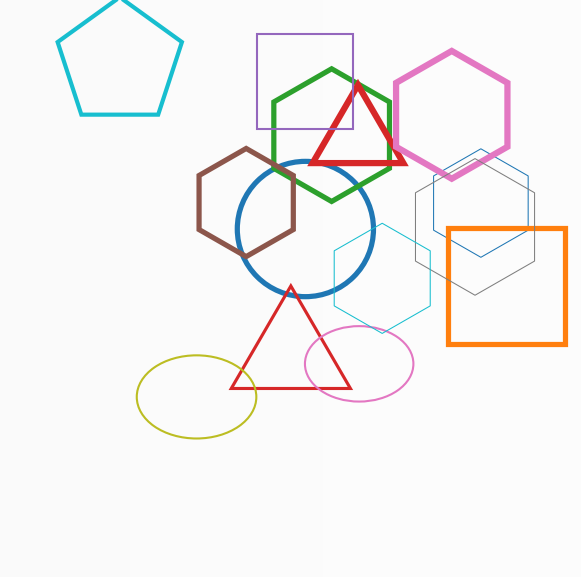[{"shape": "circle", "thickness": 2.5, "radius": 0.59, "center": [0.525, 0.603]}, {"shape": "hexagon", "thickness": 0.5, "radius": 0.47, "center": [0.827, 0.648]}, {"shape": "square", "thickness": 2.5, "radius": 0.5, "center": [0.871, 0.503]}, {"shape": "hexagon", "thickness": 2.5, "radius": 0.57, "center": [0.571, 0.765]}, {"shape": "triangle", "thickness": 1.5, "radius": 0.59, "center": [0.5, 0.386]}, {"shape": "triangle", "thickness": 3, "radius": 0.45, "center": [0.616, 0.762]}, {"shape": "square", "thickness": 1, "radius": 0.41, "center": [0.525, 0.858]}, {"shape": "hexagon", "thickness": 2.5, "radius": 0.47, "center": [0.424, 0.648]}, {"shape": "oval", "thickness": 1, "radius": 0.47, "center": [0.618, 0.369]}, {"shape": "hexagon", "thickness": 3, "radius": 0.55, "center": [0.777, 0.8]}, {"shape": "hexagon", "thickness": 0.5, "radius": 0.59, "center": [0.817, 0.606]}, {"shape": "oval", "thickness": 1, "radius": 0.51, "center": [0.338, 0.312]}, {"shape": "pentagon", "thickness": 2, "radius": 0.56, "center": [0.206, 0.892]}, {"shape": "hexagon", "thickness": 0.5, "radius": 0.48, "center": [0.658, 0.517]}]